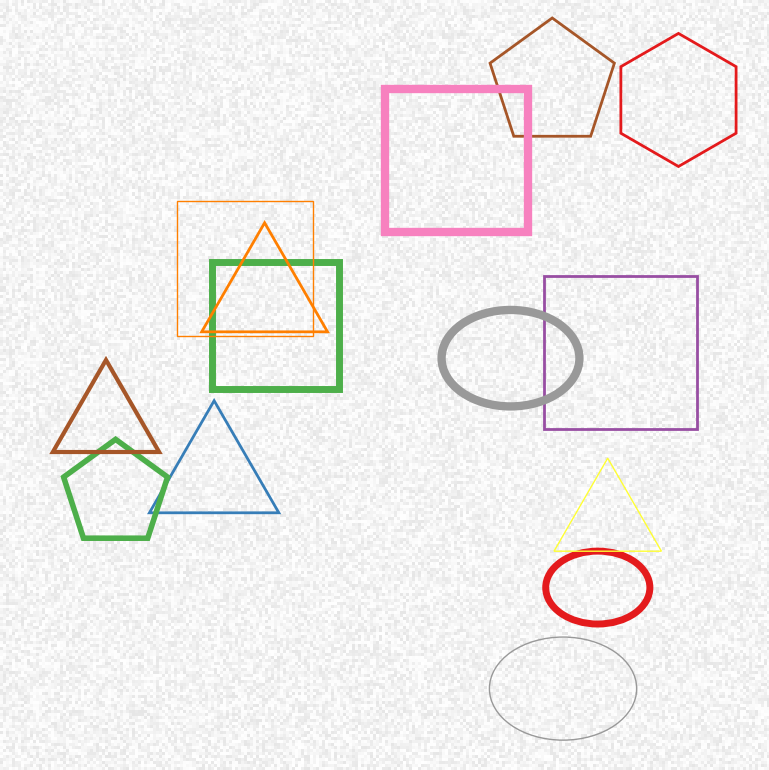[{"shape": "hexagon", "thickness": 1, "radius": 0.43, "center": [0.881, 0.87]}, {"shape": "oval", "thickness": 2.5, "radius": 0.34, "center": [0.776, 0.237]}, {"shape": "triangle", "thickness": 1, "radius": 0.49, "center": [0.278, 0.383]}, {"shape": "square", "thickness": 2.5, "radius": 0.41, "center": [0.358, 0.577]}, {"shape": "pentagon", "thickness": 2, "radius": 0.35, "center": [0.15, 0.358]}, {"shape": "square", "thickness": 1, "radius": 0.5, "center": [0.806, 0.542]}, {"shape": "square", "thickness": 0.5, "radius": 0.44, "center": [0.318, 0.652]}, {"shape": "triangle", "thickness": 1, "radius": 0.47, "center": [0.344, 0.616]}, {"shape": "triangle", "thickness": 0.5, "radius": 0.4, "center": [0.789, 0.324]}, {"shape": "triangle", "thickness": 1.5, "radius": 0.4, "center": [0.138, 0.453]}, {"shape": "pentagon", "thickness": 1, "radius": 0.42, "center": [0.717, 0.892]}, {"shape": "square", "thickness": 3, "radius": 0.46, "center": [0.593, 0.792]}, {"shape": "oval", "thickness": 3, "radius": 0.45, "center": [0.663, 0.535]}, {"shape": "oval", "thickness": 0.5, "radius": 0.48, "center": [0.731, 0.106]}]